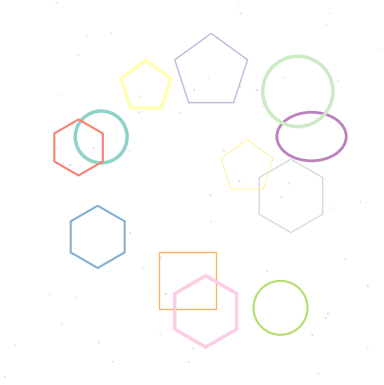[{"shape": "circle", "thickness": 2.5, "radius": 0.34, "center": [0.263, 0.644]}, {"shape": "pentagon", "thickness": 2.5, "radius": 0.34, "center": [0.379, 0.775]}, {"shape": "pentagon", "thickness": 1, "radius": 0.5, "center": [0.548, 0.814]}, {"shape": "hexagon", "thickness": 1.5, "radius": 0.36, "center": [0.204, 0.617]}, {"shape": "hexagon", "thickness": 1.5, "radius": 0.4, "center": [0.254, 0.385]}, {"shape": "square", "thickness": 1, "radius": 0.37, "center": [0.487, 0.271]}, {"shape": "circle", "thickness": 1.5, "radius": 0.35, "center": [0.729, 0.2]}, {"shape": "hexagon", "thickness": 2.5, "radius": 0.46, "center": [0.534, 0.191]}, {"shape": "hexagon", "thickness": 1, "radius": 0.48, "center": [0.756, 0.491]}, {"shape": "oval", "thickness": 2, "radius": 0.45, "center": [0.809, 0.645]}, {"shape": "circle", "thickness": 2.5, "radius": 0.46, "center": [0.774, 0.763]}, {"shape": "pentagon", "thickness": 0.5, "radius": 0.36, "center": [0.642, 0.566]}]